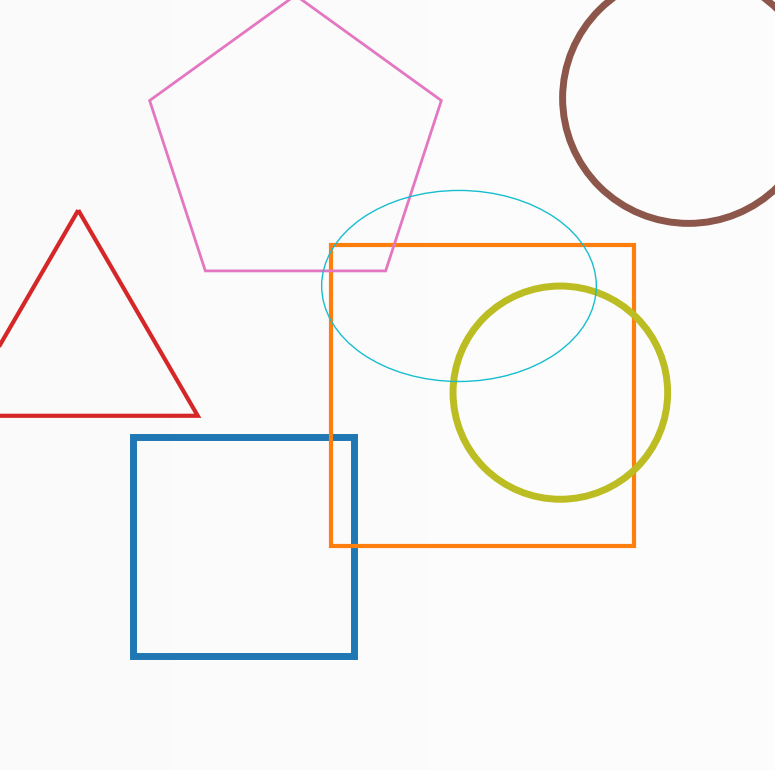[{"shape": "square", "thickness": 2.5, "radius": 0.71, "center": [0.314, 0.29]}, {"shape": "square", "thickness": 1.5, "radius": 0.98, "center": [0.622, 0.486]}, {"shape": "triangle", "thickness": 1.5, "radius": 0.89, "center": [0.101, 0.549]}, {"shape": "circle", "thickness": 2.5, "radius": 0.81, "center": [0.889, 0.873]}, {"shape": "pentagon", "thickness": 1, "radius": 0.99, "center": [0.381, 0.808]}, {"shape": "circle", "thickness": 2.5, "radius": 0.69, "center": [0.723, 0.49]}, {"shape": "oval", "thickness": 0.5, "radius": 0.89, "center": [0.592, 0.629]}]